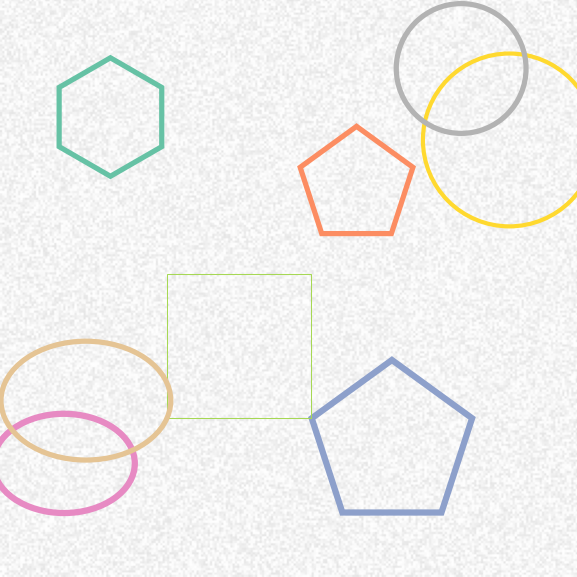[{"shape": "hexagon", "thickness": 2.5, "radius": 0.51, "center": [0.191, 0.796]}, {"shape": "pentagon", "thickness": 2.5, "radius": 0.51, "center": [0.617, 0.678]}, {"shape": "pentagon", "thickness": 3, "radius": 0.73, "center": [0.679, 0.23]}, {"shape": "oval", "thickness": 3, "radius": 0.61, "center": [0.111, 0.197]}, {"shape": "square", "thickness": 0.5, "radius": 0.62, "center": [0.414, 0.399]}, {"shape": "circle", "thickness": 2, "radius": 0.75, "center": [0.882, 0.757]}, {"shape": "oval", "thickness": 2.5, "radius": 0.73, "center": [0.149, 0.305]}, {"shape": "circle", "thickness": 2.5, "radius": 0.56, "center": [0.799, 0.881]}]